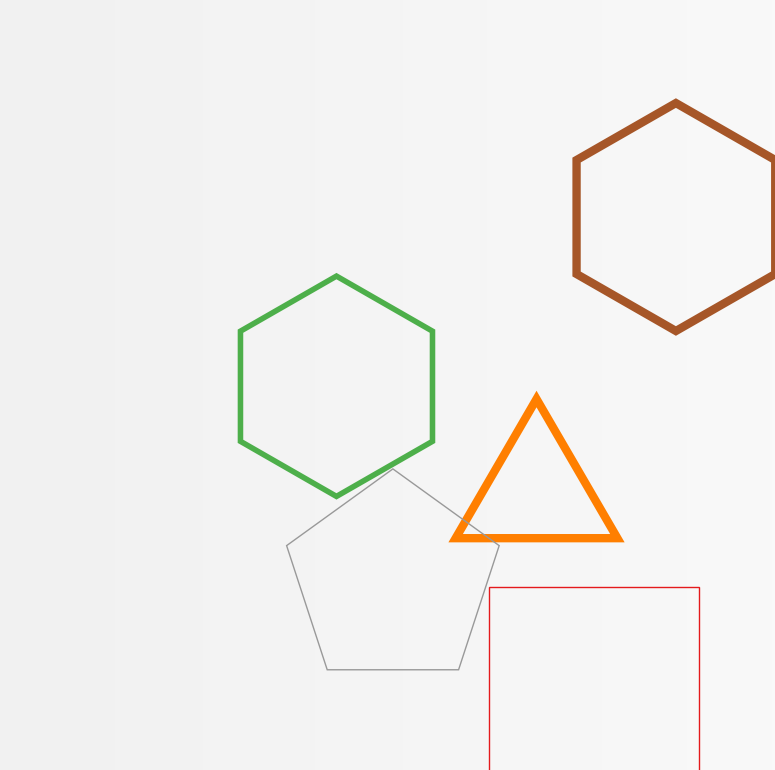[{"shape": "square", "thickness": 0.5, "radius": 0.68, "center": [0.766, 0.102]}, {"shape": "hexagon", "thickness": 2, "radius": 0.72, "center": [0.434, 0.498]}, {"shape": "triangle", "thickness": 3, "radius": 0.6, "center": [0.692, 0.361]}, {"shape": "hexagon", "thickness": 3, "radius": 0.74, "center": [0.872, 0.718]}, {"shape": "pentagon", "thickness": 0.5, "radius": 0.72, "center": [0.507, 0.247]}]